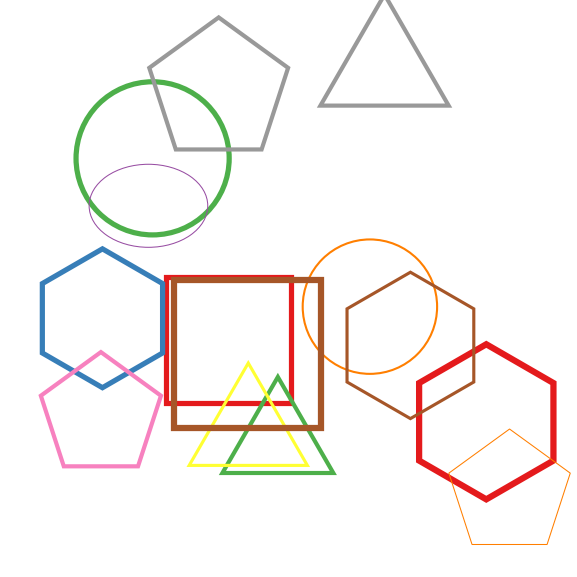[{"shape": "hexagon", "thickness": 3, "radius": 0.67, "center": [0.842, 0.269]}, {"shape": "square", "thickness": 2.5, "radius": 0.54, "center": [0.396, 0.411]}, {"shape": "hexagon", "thickness": 2.5, "radius": 0.6, "center": [0.177, 0.448]}, {"shape": "circle", "thickness": 2.5, "radius": 0.66, "center": [0.264, 0.725]}, {"shape": "triangle", "thickness": 2, "radius": 0.55, "center": [0.481, 0.236]}, {"shape": "oval", "thickness": 0.5, "radius": 0.51, "center": [0.257, 0.643]}, {"shape": "circle", "thickness": 1, "radius": 0.58, "center": [0.641, 0.468]}, {"shape": "pentagon", "thickness": 0.5, "radius": 0.55, "center": [0.882, 0.146]}, {"shape": "triangle", "thickness": 1.5, "radius": 0.59, "center": [0.43, 0.252]}, {"shape": "square", "thickness": 3, "radius": 0.64, "center": [0.429, 0.386]}, {"shape": "hexagon", "thickness": 1.5, "radius": 0.63, "center": [0.711, 0.401]}, {"shape": "pentagon", "thickness": 2, "radius": 0.55, "center": [0.175, 0.28]}, {"shape": "pentagon", "thickness": 2, "radius": 0.63, "center": [0.379, 0.843]}, {"shape": "triangle", "thickness": 2, "radius": 0.64, "center": [0.666, 0.88]}]